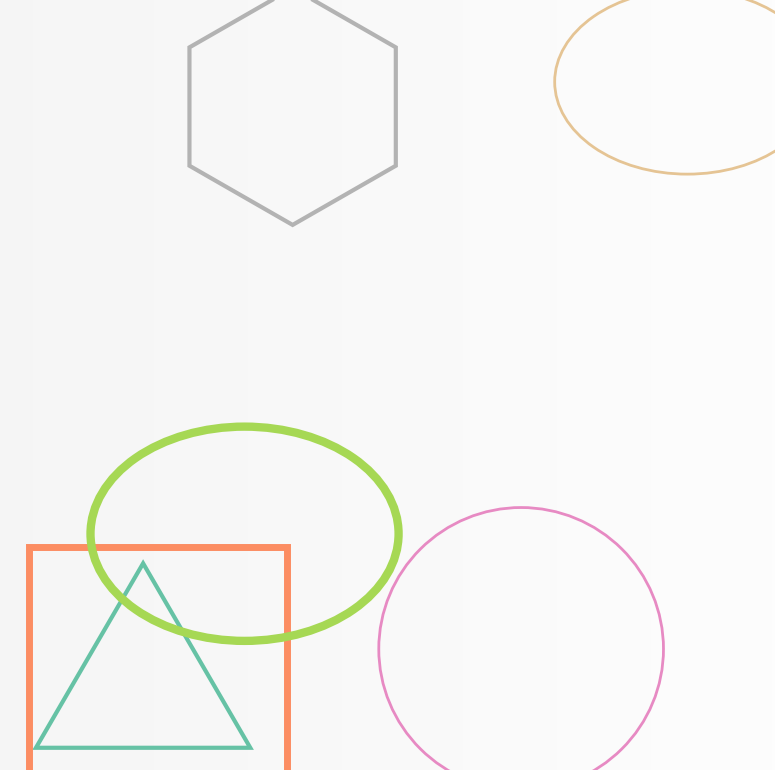[{"shape": "triangle", "thickness": 1.5, "radius": 0.8, "center": [0.185, 0.109]}, {"shape": "square", "thickness": 2.5, "radius": 0.83, "center": [0.204, 0.123]}, {"shape": "circle", "thickness": 1, "radius": 0.92, "center": [0.672, 0.157]}, {"shape": "oval", "thickness": 3, "radius": 0.99, "center": [0.316, 0.307]}, {"shape": "oval", "thickness": 1, "radius": 0.86, "center": [0.887, 0.894]}, {"shape": "hexagon", "thickness": 1.5, "radius": 0.77, "center": [0.378, 0.862]}]